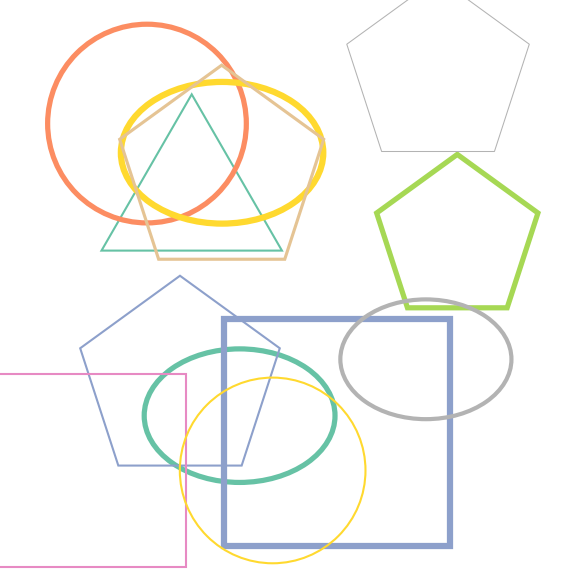[{"shape": "oval", "thickness": 2.5, "radius": 0.83, "center": [0.415, 0.279]}, {"shape": "triangle", "thickness": 1, "radius": 0.9, "center": [0.332, 0.655]}, {"shape": "circle", "thickness": 2.5, "radius": 0.86, "center": [0.255, 0.785]}, {"shape": "pentagon", "thickness": 1, "radius": 0.91, "center": [0.312, 0.34]}, {"shape": "square", "thickness": 3, "radius": 0.98, "center": [0.583, 0.25]}, {"shape": "square", "thickness": 1, "radius": 0.84, "center": [0.154, 0.185]}, {"shape": "pentagon", "thickness": 2.5, "radius": 0.73, "center": [0.792, 0.585]}, {"shape": "oval", "thickness": 3, "radius": 0.88, "center": [0.385, 0.735]}, {"shape": "circle", "thickness": 1, "radius": 0.8, "center": [0.472, 0.185]}, {"shape": "pentagon", "thickness": 1.5, "radius": 0.93, "center": [0.384, 0.701]}, {"shape": "oval", "thickness": 2, "radius": 0.74, "center": [0.737, 0.377]}, {"shape": "pentagon", "thickness": 0.5, "radius": 0.83, "center": [0.759, 0.871]}]